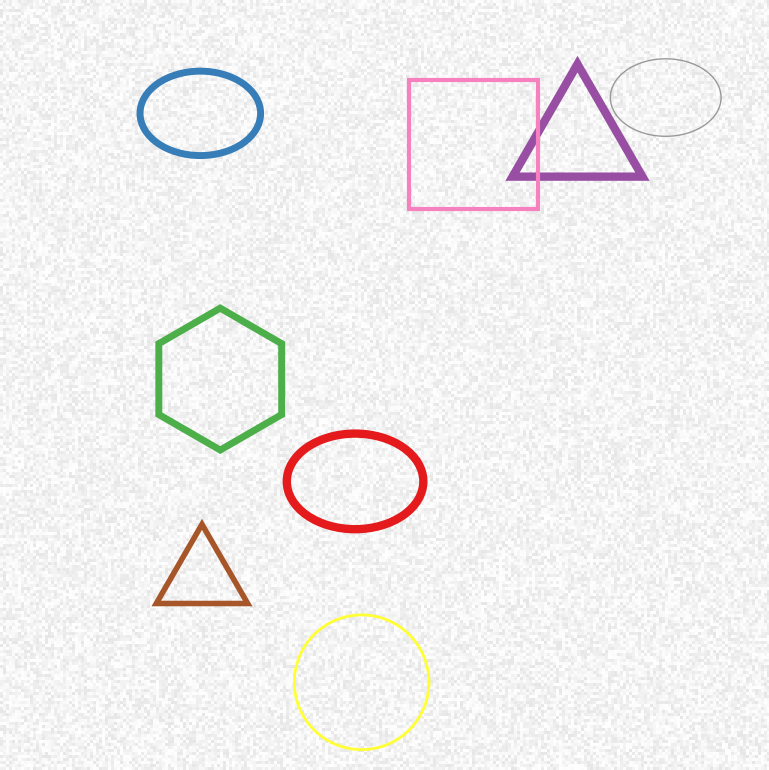[{"shape": "oval", "thickness": 3, "radius": 0.44, "center": [0.461, 0.375]}, {"shape": "oval", "thickness": 2.5, "radius": 0.39, "center": [0.26, 0.853]}, {"shape": "hexagon", "thickness": 2.5, "radius": 0.46, "center": [0.286, 0.508]}, {"shape": "triangle", "thickness": 3, "radius": 0.49, "center": [0.75, 0.819]}, {"shape": "circle", "thickness": 1, "radius": 0.44, "center": [0.47, 0.114]}, {"shape": "triangle", "thickness": 2, "radius": 0.34, "center": [0.262, 0.25]}, {"shape": "square", "thickness": 1.5, "radius": 0.42, "center": [0.615, 0.813]}, {"shape": "oval", "thickness": 0.5, "radius": 0.36, "center": [0.865, 0.873]}]